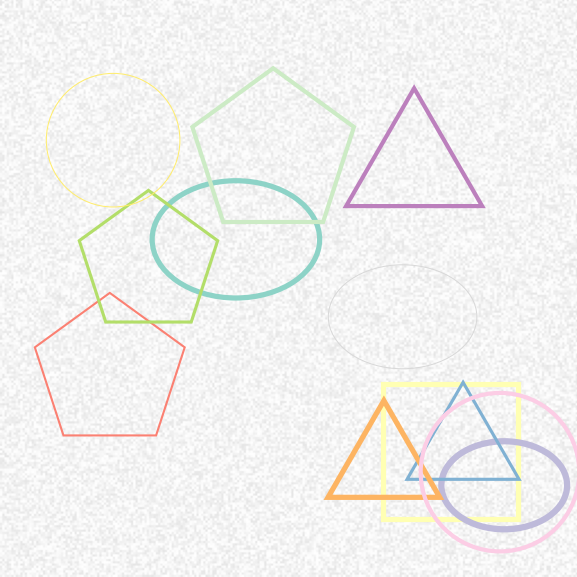[{"shape": "oval", "thickness": 2.5, "radius": 0.73, "center": [0.408, 0.585]}, {"shape": "square", "thickness": 2.5, "radius": 0.59, "center": [0.78, 0.217]}, {"shape": "oval", "thickness": 3, "radius": 0.54, "center": [0.873, 0.159]}, {"shape": "pentagon", "thickness": 1, "radius": 0.68, "center": [0.19, 0.356]}, {"shape": "triangle", "thickness": 1.5, "radius": 0.56, "center": [0.802, 0.225]}, {"shape": "triangle", "thickness": 2.5, "radius": 0.56, "center": [0.665, 0.194]}, {"shape": "pentagon", "thickness": 1.5, "radius": 0.63, "center": [0.257, 0.543]}, {"shape": "circle", "thickness": 2, "radius": 0.69, "center": [0.866, 0.182]}, {"shape": "oval", "thickness": 0.5, "radius": 0.64, "center": [0.697, 0.451]}, {"shape": "triangle", "thickness": 2, "radius": 0.68, "center": [0.717, 0.71]}, {"shape": "pentagon", "thickness": 2, "radius": 0.74, "center": [0.473, 0.734]}, {"shape": "circle", "thickness": 0.5, "radius": 0.58, "center": [0.196, 0.756]}]